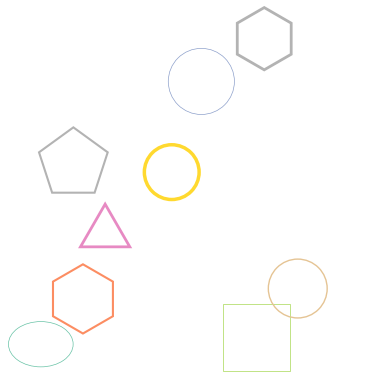[{"shape": "oval", "thickness": 0.5, "radius": 0.42, "center": [0.106, 0.106]}, {"shape": "hexagon", "thickness": 1.5, "radius": 0.45, "center": [0.215, 0.224]}, {"shape": "circle", "thickness": 0.5, "radius": 0.43, "center": [0.523, 0.788]}, {"shape": "triangle", "thickness": 2, "radius": 0.37, "center": [0.273, 0.396]}, {"shape": "square", "thickness": 0.5, "radius": 0.43, "center": [0.666, 0.123]}, {"shape": "circle", "thickness": 2.5, "radius": 0.36, "center": [0.446, 0.553]}, {"shape": "circle", "thickness": 1, "radius": 0.38, "center": [0.773, 0.251]}, {"shape": "pentagon", "thickness": 1.5, "radius": 0.47, "center": [0.191, 0.575]}, {"shape": "hexagon", "thickness": 2, "radius": 0.4, "center": [0.686, 0.899]}]